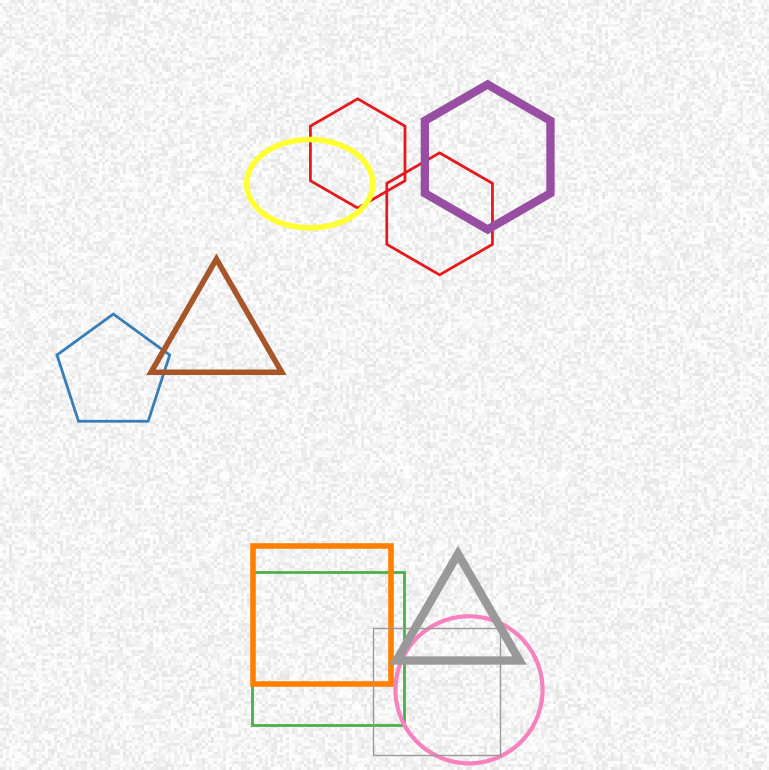[{"shape": "hexagon", "thickness": 1, "radius": 0.4, "center": [0.571, 0.722]}, {"shape": "hexagon", "thickness": 1, "radius": 0.35, "center": [0.465, 0.801]}, {"shape": "pentagon", "thickness": 1, "radius": 0.38, "center": [0.147, 0.515]}, {"shape": "square", "thickness": 1, "radius": 0.49, "center": [0.426, 0.158]}, {"shape": "hexagon", "thickness": 3, "radius": 0.47, "center": [0.633, 0.796]}, {"shape": "square", "thickness": 2, "radius": 0.45, "center": [0.418, 0.201]}, {"shape": "oval", "thickness": 2, "radius": 0.41, "center": [0.402, 0.761]}, {"shape": "triangle", "thickness": 2, "radius": 0.49, "center": [0.281, 0.566]}, {"shape": "circle", "thickness": 1.5, "radius": 0.48, "center": [0.609, 0.104]}, {"shape": "triangle", "thickness": 3, "radius": 0.46, "center": [0.595, 0.188]}, {"shape": "square", "thickness": 0.5, "radius": 0.41, "center": [0.567, 0.102]}]